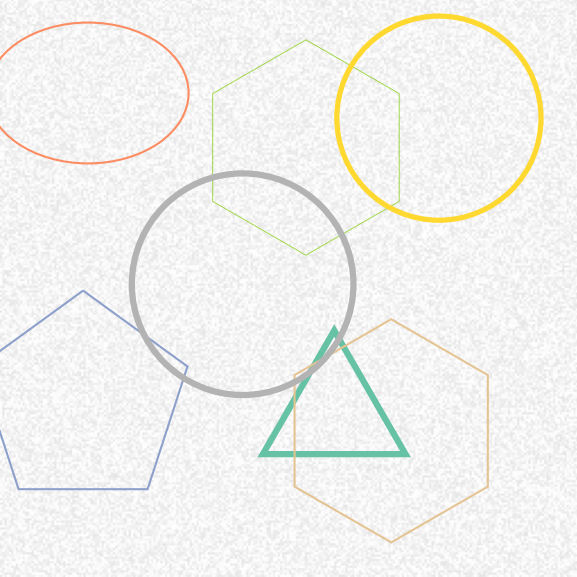[{"shape": "triangle", "thickness": 3, "radius": 0.71, "center": [0.579, 0.284]}, {"shape": "oval", "thickness": 1, "radius": 0.87, "center": [0.152, 0.838]}, {"shape": "pentagon", "thickness": 1, "radius": 0.95, "center": [0.144, 0.306]}, {"shape": "hexagon", "thickness": 0.5, "radius": 0.93, "center": [0.53, 0.744]}, {"shape": "circle", "thickness": 2.5, "radius": 0.88, "center": [0.76, 0.795]}, {"shape": "hexagon", "thickness": 1, "radius": 0.97, "center": [0.677, 0.253]}, {"shape": "circle", "thickness": 3, "radius": 0.96, "center": [0.42, 0.507]}]